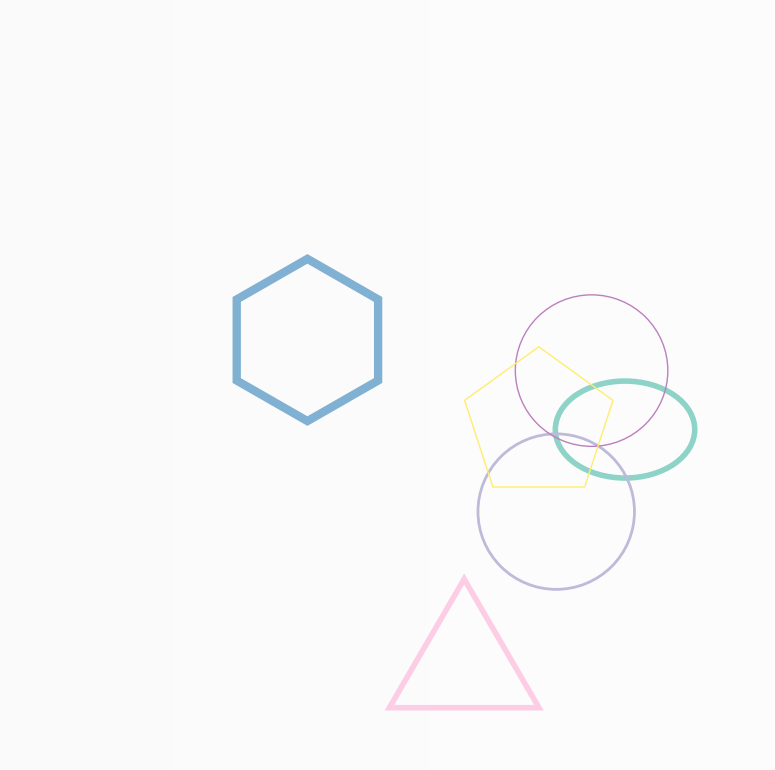[{"shape": "oval", "thickness": 2, "radius": 0.45, "center": [0.806, 0.442]}, {"shape": "circle", "thickness": 1, "radius": 0.5, "center": [0.718, 0.336]}, {"shape": "hexagon", "thickness": 3, "radius": 0.53, "center": [0.397, 0.558]}, {"shape": "triangle", "thickness": 2, "radius": 0.56, "center": [0.599, 0.137]}, {"shape": "circle", "thickness": 0.5, "radius": 0.49, "center": [0.763, 0.519]}, {"shape": "pentagon", "thickness": 0.5, "radius": 0.5, "center": [0.695, 0.449]}]